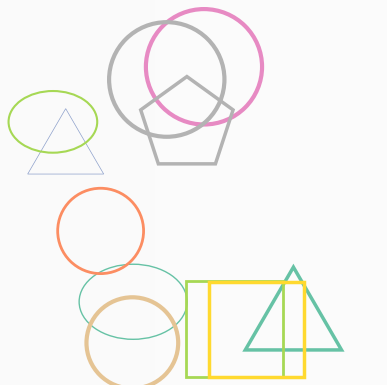[{"shape": "triangle", "thickness": 2.5, "radius": 0.72, "center": [0.757, 0.163]}, {"shape": "oval", "thickness": 1, "radius": 0.7, "center": [0.344, 0.216]}, {"shape": "circle", "thickness": 2, "radius": 0.55, "center": [0.26, 0.4]}, {"shape": "triangle", "thickness": 0.5, "radius": 0.57, "center": [0.17, 0.605]}, {"shape": "circle", "thickness": 3, "radius": 0.75, "center": [0.526, 0.827]}, {"shape": "oval", "thickness": 1.5, "radius": 0.57, "center": [0.136, 0.683]}, {"shape": "square", "thickness": 2, "radius": 0.62, "center": [0.605, 0.145]}, {"shape": "square", "thickness": 2.5, "radius": 0.61, "center": [0.663, 0.144]}, {"shape": "circle", "thickness": 3, "radius": 0.59, "center": [0.342, 0.109]}, {"shape": "pentagon", "thickness": 2.5, "radius": 0.63, "center": [0.482, 0.676]}, {"shape": "circle", "thickness": 3, "radius": 0.74, "center": [0.43, 0.794]}]